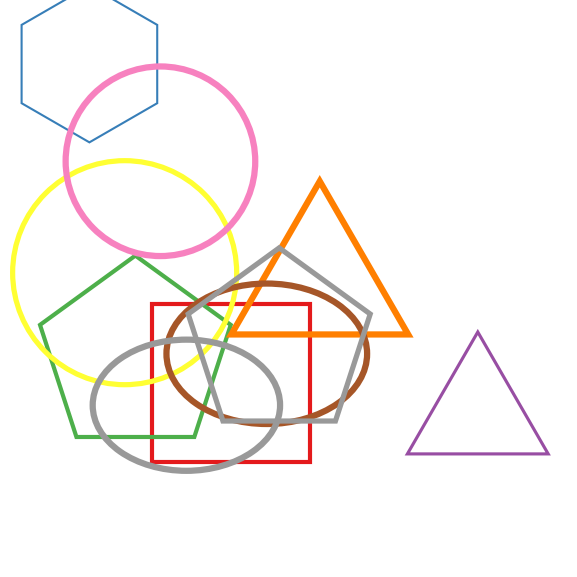[{"shape": "square", "thickness": 2, "radius": 0.69, "center": [0.4, 0.336]}, {"shape": "hexagon", "thickness": 1, "radius": 0.68, "center": [0.155, 0.888]}, {"shape": "pentagon", "thickness": 2, "radius": 0.87, "center": [0.234, 0.383]}, {"shape": "triangle", "thickness": 1.5, "radius": 0.7, "center": [0.827, 0.284]}, {"shape": "triangle", "thickness": 3, "radius": 0.88, "center": [0.554, 0.508]}, {"shape": "circle", "thickness": 2.5, "radius": 0.97, "center": [0.216, 0.527]}, {"shape": "oval", "thickness": 3, "radius": 0.87, "center": [0.462, 0.387]}, {"shape": "circle", "thickness": 3, "radius": 0.82, "center": [0.278, 0.72]}, {"shape": "pentagon", "thickness": 2.5, "radius": 0.83, "center": [0.483, 0.404]}, {"shape": "oval", "thickness": 3, "radius": 0.81, "center": [0.323, 0.297]}]